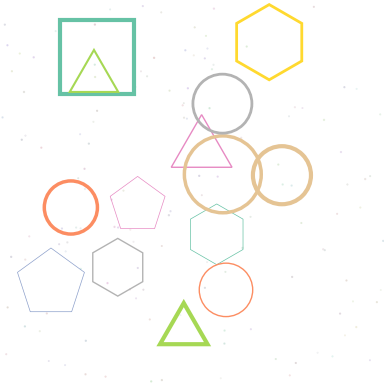[{"shape": "hexagon", "thickness": 0.5, "radius": 0.39, "center": [0.563, 0.391]}, {"shape": "square", "thickness": 3, "radius": 0.48, "center": [0.252, 0.853]}, {"shape": "circle", "thickness": 1, "radius": 0.35, "center": [0.587, 0.247]}, {"shape": "circle", "thickness": 2.5, "radius": 0.35, "center": [0.184, 0.461]}, {"shape": "pentagon", "thickness": 0.5, "radius": 0.46, "center": [0.132, 0.264]}, {"shape": "pentagon", "thickness": 0.5, "radius": 0.37, "center": [0.357, 0.467]}, {"shape": "triangle", "thickness": 1, "radius": 0.46, "center": [0.524, 0.611]}, {"shape": "triangle", "thickness": 3, "radius": 0.36, "center": [0.477, 0.142]}, {"shape": "triangle", "thickness": 1.5, "radius": 0.36, "center": [0.244, 0.798]}, {"shape": "hexagon", "thickness": 2, "radius": 0.49, "center": [0.699, 0.89]}, {"shape": "circle", "thickness": 3, "radius": 0.38, "center": [0.732, 0.545]}, {"shape": "circle", "thickness": 2.5, "radius": 0.5, "center": [0.579, 0.547]}, {"shape": "circle", "thickness": 2, "radius": 0.38, "center": [0.578, 0.731]}, {"shape": "hexagon", "thickness": 1, "radius": 0.37, "center": [0.306, 0.306]}]